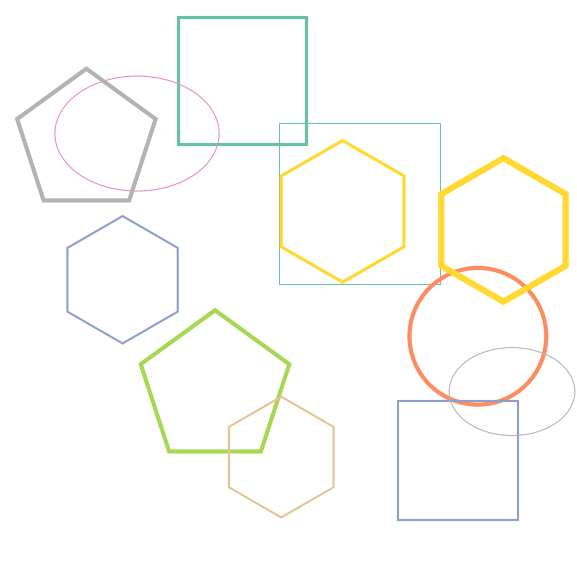[{"shape": "square", "thickness": 1.5, "radius": 0.55, "center": [0.419, 0.859]}, {"shape": "square", "thickness": 0.5, "radius": 0.7, "center": [0.622, 0.646]}, {"shape": "circle", "thickness": 2, "radius": 0.59, "center": [0.827, 0.417]}, {"shape": "square", "thickness": 1, "radius": 0.52, "center": [0.793, 0.202]}, {"shape": "hexagon", "thickness": 1, "radius": 0.55, "center": [0.212, 0.515]}, {"shape": "oval", "thickness": 0.5, "radius": 0.71, "center": [0.237, 0.768]}, {"shape": "pentagon", "thickness": 2, "radius": 0.68, "center": [0.372, 0.327]}, {"shape": "hexagon", "thickness": 3, "radius": 0.62, "center": [0.872, 0.601]}, {"shape": "hexagon", "thickness": 1.5, "radius": 0.61, "center": [0.593, 0.633]}, {"shape": "hexagon", "thickness": 1, "radius": 0.52, "center": [0.487, 0.208]}, {"shape": "oval", "thickness": 0.5, "radius": 0.54, "center": [0.887, 0.321]}, {"shape": "pentagon", "thickness": 2, "radius": 0.63, "center": [0.15, 0.754]}]